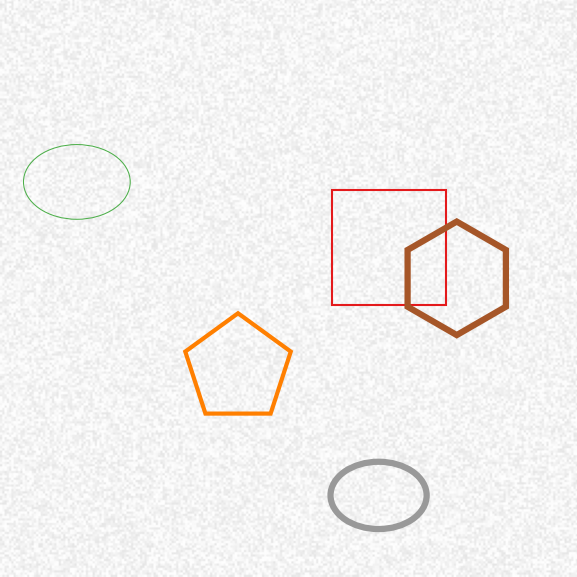[{"shape": "square", "thickness": 1, "radius": 0.5, "center": [0.674, 0.571]}, {"shape": "oval", "thickness": 0.5, "radius": 0.46, "center": [0.133, 0.684]}, {"shape": "pentagon", "thickness": 2, "radius": 0.48, "center": [0.412, 0.361]}, {"shape": "hexagon", "thickness": 3, "radius": 0.49, "center": [0.791, 0.517]}, {"shape": "oval", "thickness": 3, "radius": 0.42, "center": [0.656, 0.141]}]